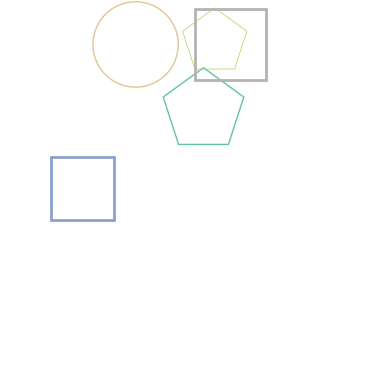[{"shape": "pentagon", "thickness": 1, "radius": 0.55, "center": [0.529, 0.714]}, {"shape": "square", "thickness": 2, "radius": 0.41, "center": [0.214, 0.51]}, {"shape": "pentagon", "thickness": 0.5, "radius": 0.44, "center": [0.558, 0.892]}, {"shape": "circle", "thickness": 1, "radius": 0.55, "center": [0.352, 0.884]}, {"shape": "square", "thickness": 2, "radius": 0.46, "center": [0.599, 0.885]}]